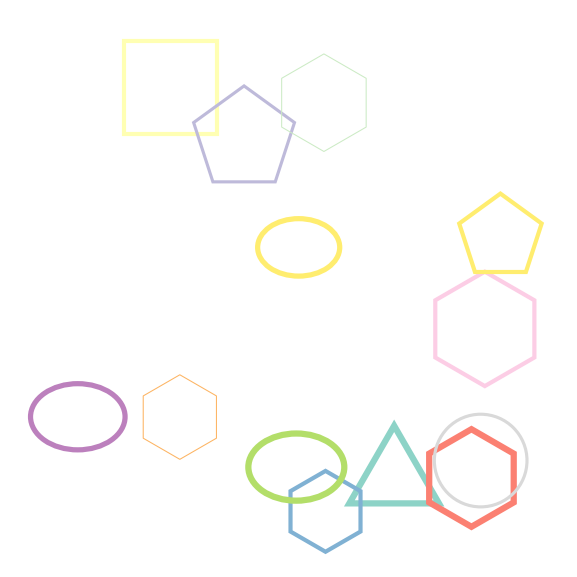[{"shape": "triangle", "thickness": 3, "radius": 0.45, "center": [0.683, 0.172]}, {"shape": "square", "thickness": 2, "radius": 0.4, "center": [0.295, 0.848]}, {"shape": "pentagon", "thickness": 1.5, "radius": 0.46, "center": [0.423, 0.759]}, {"shape": "hexagon", "thickness": 3, "radius": 0.42, "center": [0.816, 0.171]}, {"shape": "hexagon", "thickness": 2, "radius": 0.35, "center": [0.564, 0.114]}, {"shape": "hexagon", "thickness": 0.5, "radius": 0.37, "center": [0.311, 0.277]}, {"shape": "oval", "thickness": 3, "radius": 0.42, "center": [0.513, 0.19]}, {"shape": "hexagon", "thickness": 2, "radius": 0.5, "center": [0.84, 0.43]}, {"shape": "circle", "thickness": 1.5, "radius": 0.4, "center": [0.832, 0.202]}, {"shape": "oval", "thickness": 2.5, "radius": 0.41, "center": [0.135, 0.277]}, {"shape": "hexagon", "thickness": 0.5, "radius": 0.42, "center": [0.561, 0.821]}, {"shape": "pentagon", "thickness": 2, "radius": 0.38, "center": [0.867, 0.589]}, {"shape": "oval", "thickness": 2.5, "radius": 0.36, "center": [0.517, 0.571]}]